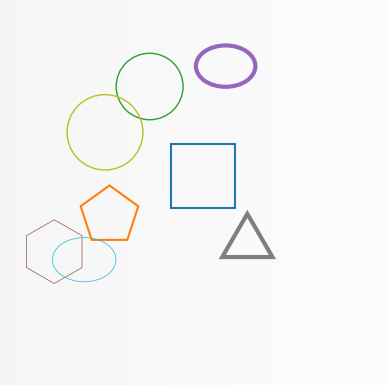[{"shape": "square", "thickness": 1.5, "radius": 0.41, "center": [0.524, 0.542]}, {"shape": "pentagon", "thickness": 1.5, "radius": 0.39, "center": [0.283, 0.44]}, {"shape": "circle", "thickness": 1, "radius": 0.43, "center": [0.386, 0.775]}, {"shape": "oval", "thickness": 3, "radius": 0.38, "center": [0.582, 0.828]}, {"shape": "hexagon", "thickness": 0.5, "radius": 0.41, "center": [0.14, 0.346]}, {"shape": "triangle", "thickness": 3, "radius": 0.37, "center": [0.638, 0.37]}, {"shape": "circle", "thickness": 1, "radius": 0.49, "center": [0.271, 0.656]}, {"shape": "oval", "thickness": 0.5, "radius": 0.41, "center": [0.217, 0.325]}]